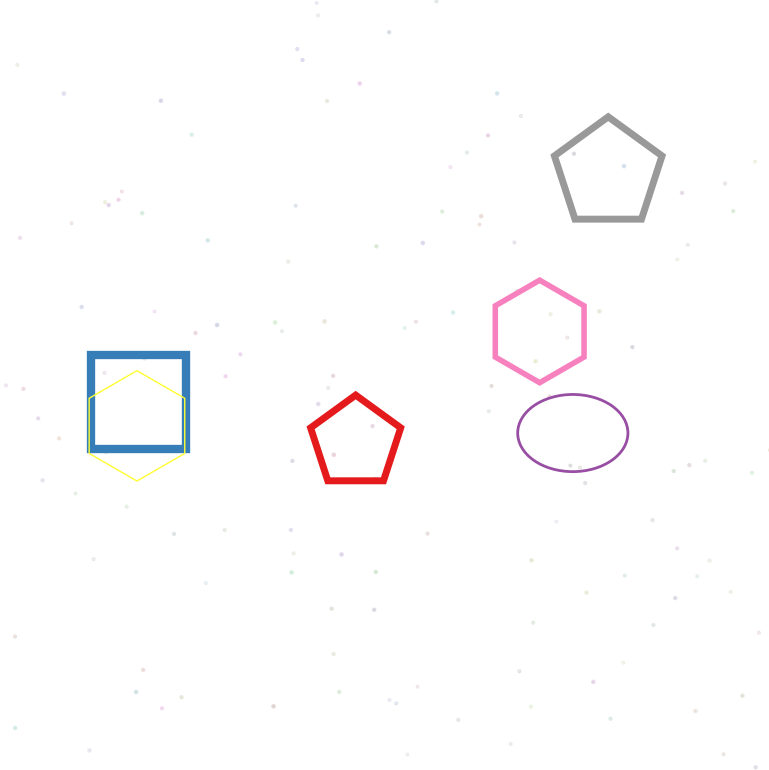[{"shape": "pentagon", "thickness": 2.5, "radius": 0.31, "center": [0.462, 0.425]}, {"shape": "square", "thickness": 3, "radius": 0.31, "center": [0.18, 0.478]}, {"shape": "oval", "thickness": 1, "radius": 0.36, "center": [0.744, 0.438]}, {"shape": "hexagon", "thickness": 0.5, "radius": 0.36, "center": [0.178, 0.447]}, {"shape": "hexagon", "thickness": 2, "radius": 0.33, "center": [0.701, 0.57]}, {"shape": "pentagon", "thickness": 2.5, "radius": 0.37, "center": [0.79, 0.775]}]